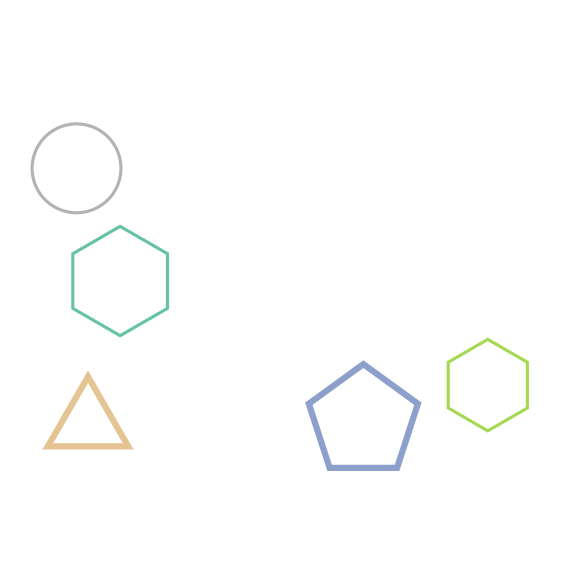[{"shape": "hexagon", "thickness": 1.5, "radius": 0.47, "center": [0.208, 0.513]}, {"shape": "pentagon", "thickness": 3, "radius": 0.5, "center": [0.629, 0.269]}, {"shape": "hexagon", "thickness": 1.5, "radius": 0.4, "center": [0.845, 0.332]}, {"shape": "triangle", "thickness": 3, "radius": 0.4, "center": [0.152, 0.266]}, {"shape": "circle", "thickness": 1.5, "radius": 0.38, "center": [0.132, 0.708]}]